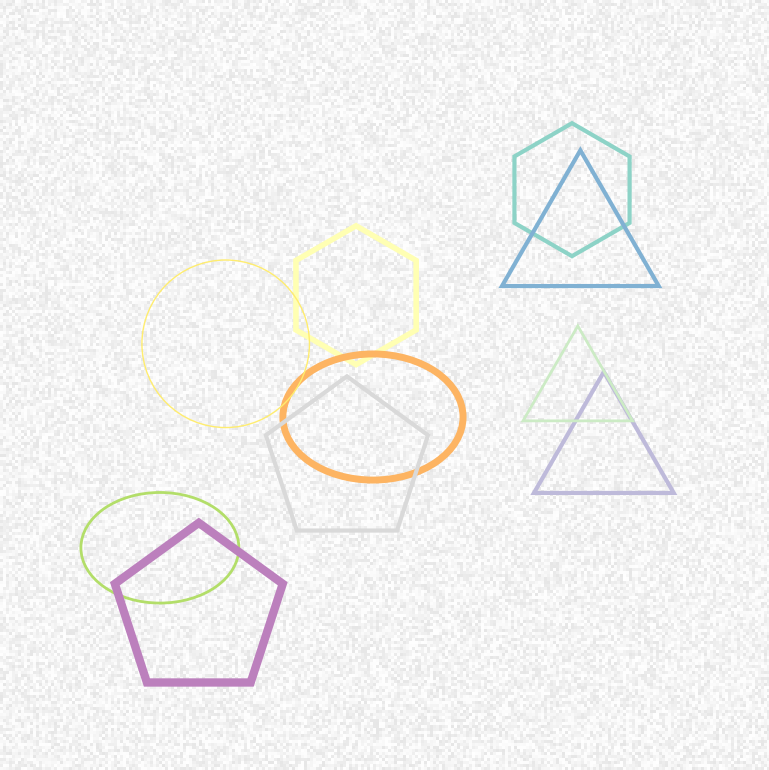[{"shape": "hexagon", "thickness": 1.5, "radius": 0.43, "center": [0.743, 0.754]}, {"shape": "hexagon", "thickness": 2, "radius": 0.45, "center": [0.462, 0.617]}, {"shape": "triangle", "thickness": 1.5, "radius": 0.52, "center": [0.784, 0.412]}, {"shape": "triangle", "thickness": 1.5, "radius": 0.59, "center": [0.754, 0.687]}, {"shape": "oval", "thickness": 2.5, "radius": 0.58, "center": [0.484, 0.458]}, {"shape": "oval", "thickness": 1, "radius": 0.51, "center": [0.208, 0.289]}, {"shape": "pentagon", "thickness": 1.5, "radius": 0.55, "center": [0.451, 0.401]}, {"shape": "pentagon", "thickness": 3, "radius": 0.57, "center": [0.258, 0.206]}, {"shape": "triangle", "thickness": 1, "radius": 0.41, "center": [0.75, 0.495]}, {"shape": "circle", "thickness": 0.5, "radius": 0.54, "center": [0.293, 0.554]}]